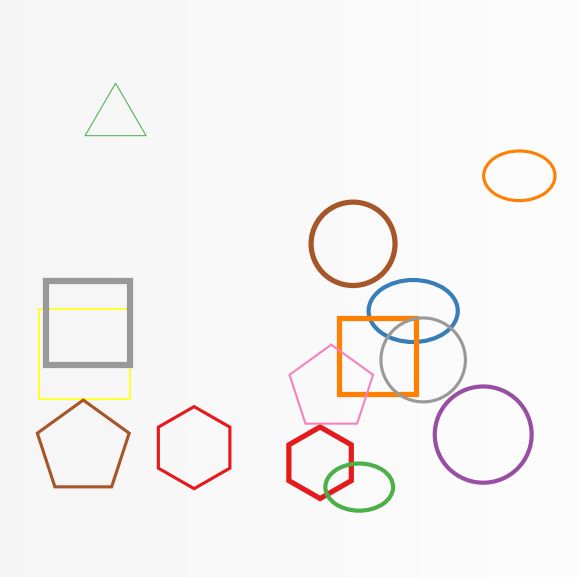[{"shape": "hexagon", "thickness": 2.5, "radius": 0.31, "center": [0.551, 0.198]}, {"shape": "hexagon", "thickness": 1.5, "radius": 0.36, "center": [0.334, 0.224]}, {"shape": "oval", "thickness": 2, "radius": 0.38, "center": [0.711, 0.461]}, {"shape": "triangle", "thickness": 0.5, "radius": 0.3, "center": [0.199, 0.794]}, {"shape": "oval", "thickness": 2, "radius": 0.29, "center": [0.618, 0.156]}, {"shape": "circle", "thickness": 2, "radius": 0.42, "center": [0.831, 0.247]}, {"shape": "oval", "thickness": 1.5, "radius": 0.31, "center": [0.894, 0.695]}, {"shape": "square", "thickness": 2.5, "radius": 0.33, "center": [0.65, 0.382]}, {"shape": "square", "thickness": 1, "radius": 0.39, "center": [0.146, 0.386]}, {"shape": "pentagon", "thickness": 1.5, "radius": 0.42, "center": [0.143, 0.223]}, {"shape": "circle", "thickness": 2.5, "radius": 0.36, "center": [0.607, 0.577]}, {"shape": "pentagon", "thickness": 1, "radius": 0.38, "center": [0.57, 0.327]}, {"shape": "square", "thickness": 3, "radius": 0.36, "center": [0.151, 0.439]}, {"shape": "circle", "thickness": 1.5, "radius": 0.36, "center": [0.728, 0.376]}]